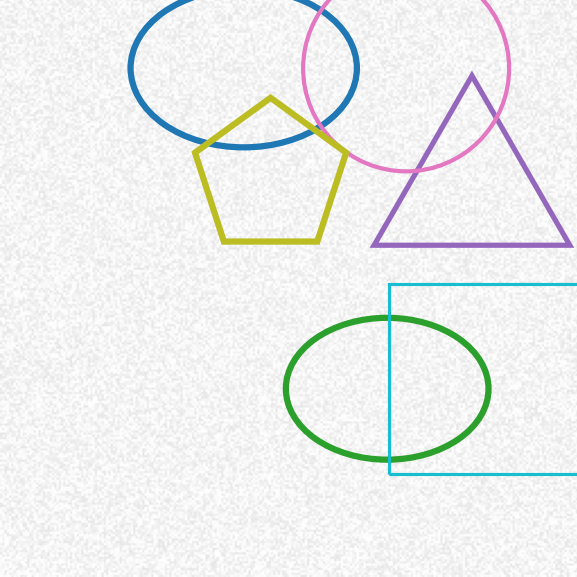[{"shape": "oval", "thickness": 3, "radius": 0.98, "center": [0.422, 0.881]}, {"shape": "oval", "thickness": 3, "radius": 0.88, "center": [0.67, 0.326]}, {"shape": "triangle", "thickness": 2.5, "radius": 0.98, "center": [0.817, 0.672]}, {"shape": "circle", "thickness": 2, "radius": 0.89, "center": [0.703, 0.881]}, {"shape": "pentagon", "thickness": 3, "radius": 0.69, "center": [0.469, 0.692]}, {"shape": "square", "thickness": 1.5, "radius": 0.82, "center": [0.838, 0.343]}]